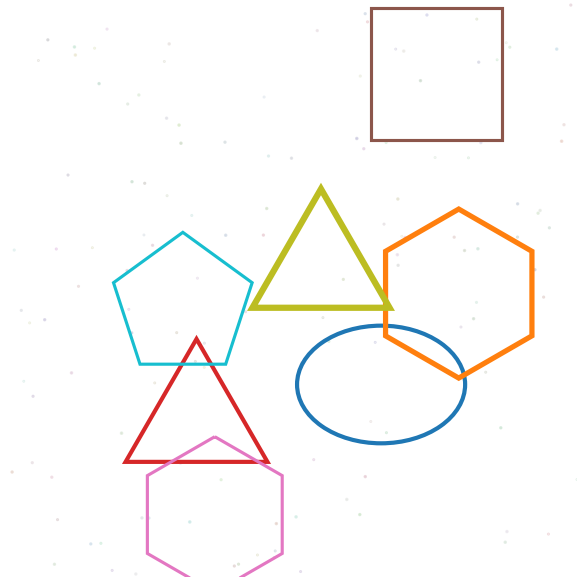[{"shape": "oval", "thickness": 2, "radius": 0.73, "center": [0.66, 0.333]}, {"shape": "hexagon", "thickness": 2.5, "radius": 0.73, "center": [0.794, 0.491]}, {"shape": "triangle", "thickness": 2, "radius": 0.71, "center": [0.34, 0.27]}, {"shape": "square", "thickness": 1.5, "radius": 0.57, "center": [0.756, 0.871]}, {"shape": "hexagon", "thickness": 1.5, "radius": 0.67, "center": [0.372, 0.108]}, {"shape": "triangle", "thickness": 3, "radius": 0.69, "center": [0.556, 0.535]}, {"shape": "pentagon", "thickness": 1.5, "radius": 0.63, "center": [0.317, 0.471]}]